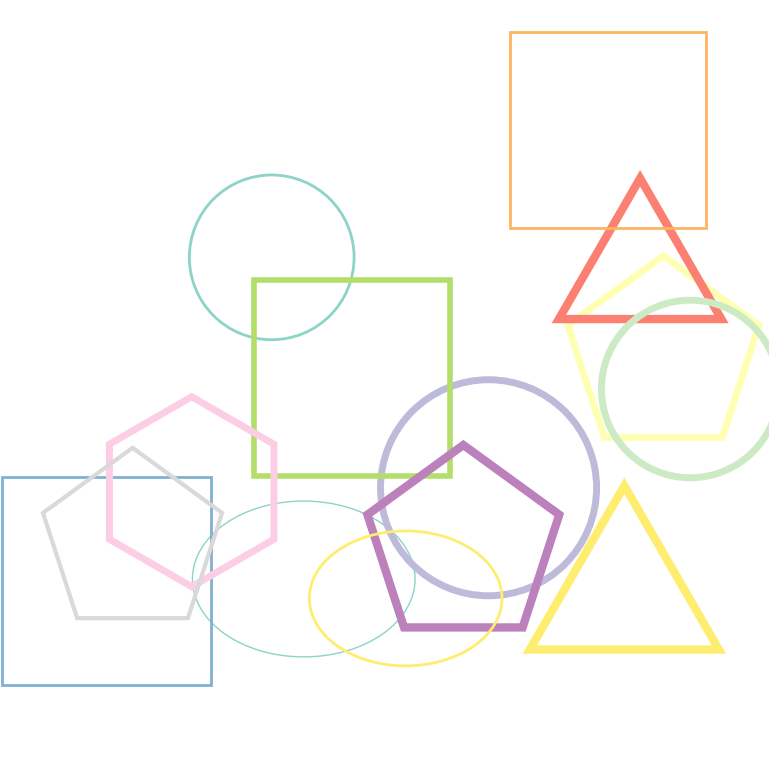[{"shape": "oval", "thickness": 0.5, "radius": 0.72, "center": [0.394, 0.248]}, {"shape": "circle", "thickness": 1, "radius": 0.53, "center": [0.353, 0.666]}, {"shape": "pentagon", "thickness": 2.5, "radius": 0.65, "center": [0.861, 0.537]}, {"shape": "circle", "thickness": 2.5, "radius": 0.7, "center": [0.635, 0.367]}, {"shape": "triangle", "thickness": 3, "radius": 0.61, "center": [0.831, 0.647]}, {"shape": "square", "thickness": 1, "radius": 0.68, "center": [0.138, 0.245]}, {"shape": "square", "thickness": 1, "radius": 0.64, "center": [0.79, 0.831]}, {"shape": "square", "thickness": 2, "radius": 0.64, "center": [0.457, 0.509]}, {"shape": "hexagon", "thickness": 2.5, "radius": 0.62, "center": [0.249, 0.361]}, {"shape": "pentagon", "thickness": 1.5, "radius": 0.61, "center": [0.172, 0.296]}, {"shape": "pentagon", "thickness": 3, "radius": 0.65, "center": [0.602, 0.291]}, {"shape": "circle", "thickness": 2.5, "radius": 0.58, "center": [0.896, 0.495]}, {"shape": "oval", "thickness": 1, "radius": 0.63, "center": [0.527, 0.223]}, {"shape": "triangle", "thickness": 3, "radius": 0.71, "center": [0.811, 0.227]}]